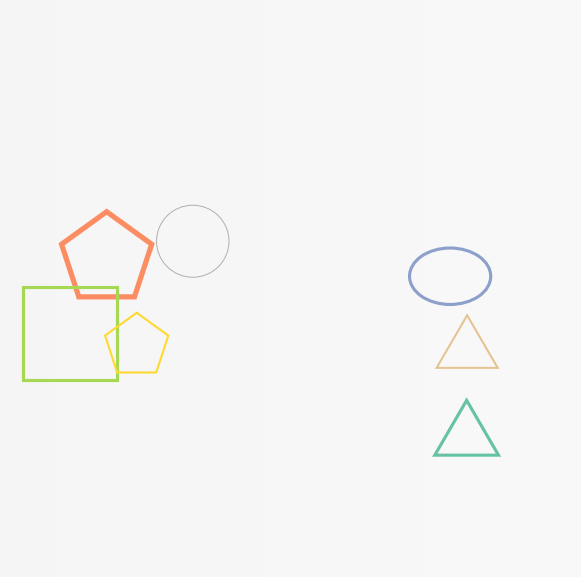[{"shape": "triangle", "thickness": 1.5, "radius": 0.32, "center": [0.803, 0.243]}, {"shape": "pentagon", "thickness": 2.5, "radius": 0.41, "center": [0.183, 0.551]}, {"shape": "oval", "thickness": 1.5, "radius": 0.35, "center": [0.774, 0.521]}, {"shape": "square", "thickness": 1.5, "radius": 0.4, "center": [0.121, 0.422]}, {"shape": "pentagon", "thickness": 1, "radius": 0.29, "center": [0.235, 0.4]}, {"shape": "triangle", "thickness": 1, "radius": 0.3, "center": [0.804, 0.392]}, {"shape": "circle", "thickness": 0.5, "radius": 0.31, "center": [0.332, 0.581]}]